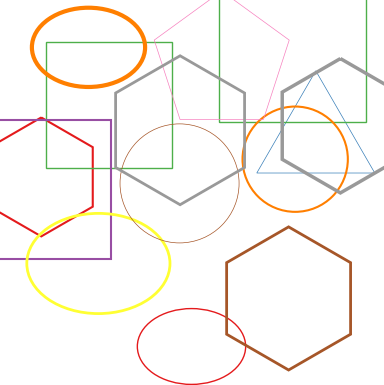[{"shape": "hexagon", "thickness": 1.5, "radius": 0.77, "center": [0.107, 0.54]}, {"shape": "oval", "thickness": 1, "radius": 0.7, "center": [0.497, 0.1]}, {"shape": "triangle", "thickness": 0.5, "radius": 0.88, "center": [0.82, 0.639]}, {"shape": "square", "thickness": 1, "radius": 0.96, "center": [0.759, 0.875]}, {"shape": "square", "thickness": 1, "radius": 0.82, "center": [0.283, 0.728]}, {"shape": "square", "thickness": 1.5, "radius": 0.9, "center": [0.107, 0.509]}, {"shape": "circle", "thickness": 1.5, "radius": 0.68, "center": [0.767, 0.587]}, {"shape": "oval", "thickness": 3, "radius": 0.74, "center": [0.23, 0.877]}, {"shape": "oval", "thickness": 2, "radius": 0.93, "center": [0.256, 0.316]}, {"shape": "circle", "thickness": 0.5, "radius": 0.77, "center": [0.466, 0.524]}, {"shape": "hexagon", "thickness": 2, "radius": 0.93, "center": [0.75, 0.225]}, {"shape": "pentagon", "thickness": 0.5, "radius": 0.92, "center": [0.576, 0.839]}, {"shape": "hexagon", "thickness": 2.5, "radius": 0.87, "center": [0.884, 0.673]}, {"shape": "hexagon", "thickness": 2, "radius": 0.97, "center": [0.468, 0.662]}]